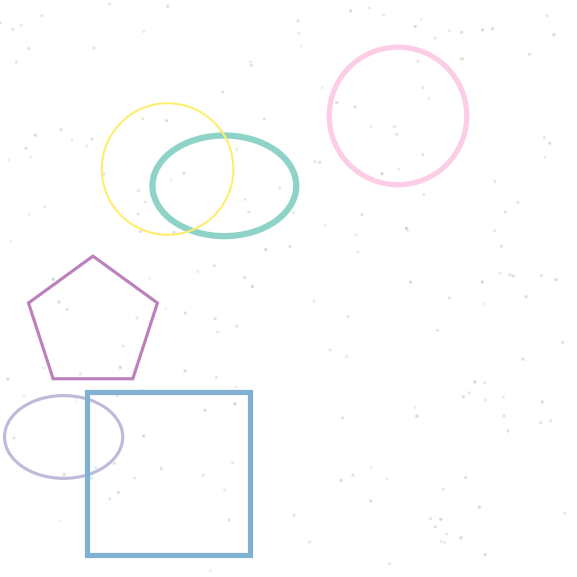[{"shape": "oval", "thickness": 3, "radius": 0.62, "center": [0.388, 0.677]}, {"shape": "oval", "thickness": 1.5, "radius": 0.51, "center": [0.11, 0.242]}, {"shape": "square", "thickness": 2.5, "radius": 0.7, "center": [0.292, 0.179]}, {"shape": "circle", "thickness": 2.5, "radius": 0.6, "center": [0.689, 0.798]}, {"shape": "pentagon", "thickness": 1.5, "radius": 0.59, "center": [0.161, 0.438]}, {"shape": "circle", "thickness": 1, "radius": 0.57, "center": [0.29, 0.706]}]